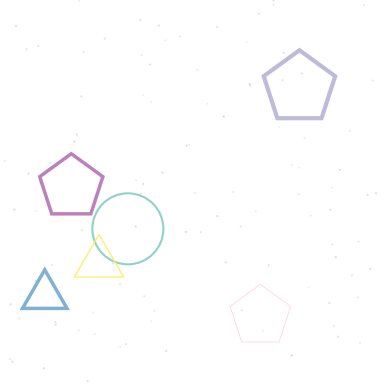[{"shape": "circle", "thickness": 1.5, "radius": 0.46, "center": [0.332, 0.406]}, {"shape": "pentagon", "thickness": 3, "radius": 0.49, "center": [0.778, 0.772]}, {"shape": "triangle", "thickness": 2.5, "radius": 0.33, "center": [0.116, 0.232]}, {"shape": "pentagon", "thickness": 0.5, "radius": 0.41, "center": [0.676, 0.179]}, {"shape": "pentagon", "thickness": 2.5, "radius": 0.43, "center": [0.185, 0.514]}, {"shape": "triangle", "thickness": 1, "radius": 0.37, "center": [0.257, 0.317]}]